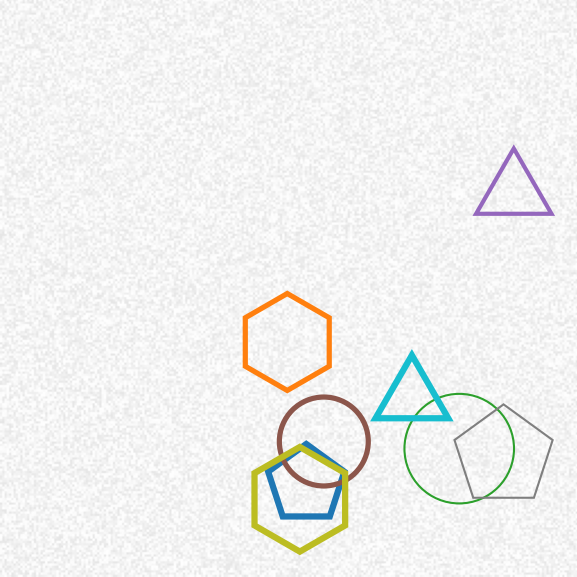[{"shape": "pentagon", "thickness": 3, "radius": 0.35, "center": [0.53, 0.161]}, {"shape": "hexagon", "thickness": 2.5, "radius": 0.42, "center": [0.497, 0.407]}, {"shape": "circle", "thickness": 1, "radius": 0.47, "center": [0.795, 0.222]}, {"shape": "triangle", "thickness": 2, "radius": 0.38, "center": [0.89, 0.667]}, {"shape": "circle", "thickness": 2.5, "radius": 0.38, "center": [0.561, 0.235]}, {"shape": "pentagon", "thickness": 1, "radius": 0.45, "center": [0.872, 0.21]}, {"shape": "hexagon", "thickness": 3, "radius": 0.45, "center": [0.519, 0.135]}, {"shape": "triangle", "thickness": 3, "radius": 0.36, "center": [0.713, 0.311]}]